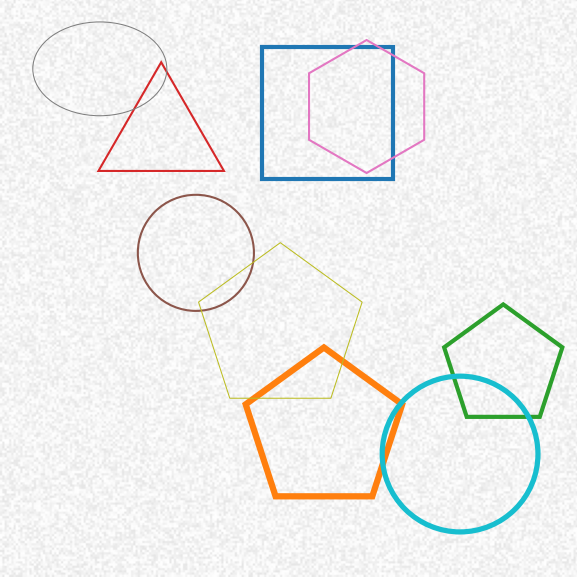[{"shape": "square", "thickness": 2, "radius": 0.57, "center": [0.567, 0.804]}, {"shape": "pentagon", "thickness": 3, "radius": 0.71, "center": [0.561, 0.255]}, {"shape": "pentagon", "thickness": 2, "radius": 0.54, "center": [0.871, 0.364]}, {"shape": "triangle", "thickness": 1, "radius": 0.63, "center": [0.279, 0.766]}, {"shape": "circle", "thickness": 1, "radius": 0.5, "center": [0.339, 0.561]}, {"shape": "hexagon", "thickness": 1, "radius": 0.58, "center": [0.635, 0.815]}, {"shape": "oval", "thickness": 0.5, "radius": 0.58, "center": [0.173, 0.88]}, {"shape": "pentagon", "thickness": 0.5, "radius": 0.74, "center": [0.485, 0.43]}, {"shape": "circle", "thickness": 2.5, "radius": 0.67, "center": [0.797, 0.213]}]